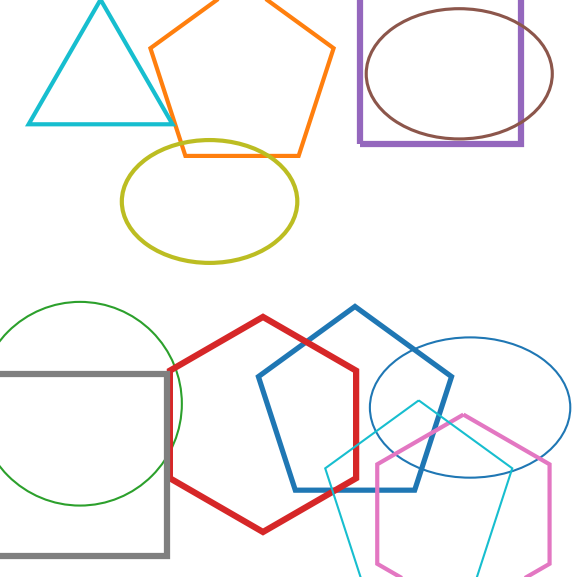[{"shape": "oval", "thickness": 1, "radius": 0.87, "center": [0.814, 0.293]}, {"shape": "pentagon", "thickness": 2.5, "radius": 0.88, "center": [0.615, 0.293]}, {"shape": "pentagon", "thickness": 2, "radius": 0.83, "center": [0.419, 0.864]}, {"shape": "circle", "thickness": 1, "radius": 0.88, "center": [0.139, 0.3]}, {"shape": "hexagon", "thickness": 3, "radius": 0.93, "center": [0.455, 0.264]}, {"shape": "square", "thickness": 3, "radius": 0.7, "center": [0.763, 0.89]}, {"shape": "oval", "thickness": 1.5, "radius": 0.81, "center": [0.795, 0.871]}, {"shape": "hexagon", "thickness": 2, "radius": 0.86, "center": [0.802, 0.109]}, {"shape": "square", "thickness": 3, "radius": 0.79, "center": [0.133, 0.194]}, {"shape": "oval", "thickness": 2, "radius": 0.76, "center": [0.363, 0.65]}, {"shape": "triangle", "thickness": 2, "radius": 0.72, "center": [0.174, 0.856]}, {"shape": "pentagon", "thickness": 1, "radius": 0.85, "center": [0.725, 0.136]}]